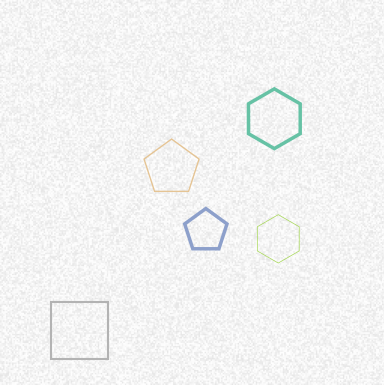[{"shape": "hexagon", "thickness": 2.5, "radius": 0.39, "center": [0.713, 0.692]}, {"shape": "pentagon", "thickness": 2.5, "radius": 0.29, "center": [0.535, 0.401]}, {"shape": "hexagon", "thickness": 0.5, "radius": 0.31, "center": [0.723, 0.38]}, {"shape": "pentagon", "thickness": 1, "radius": 0.38, "center": [0.446, 0.564]}, {"shape": "square", "thickness": 1.5, "radius": 0.37, "center": [0.206, 0.142]}]